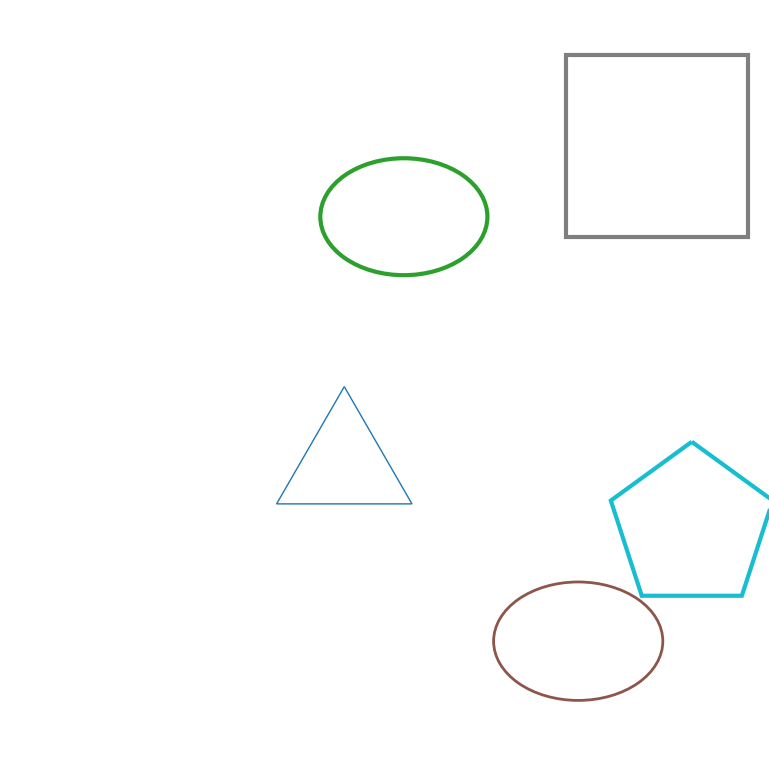[{"shape": "triangle", "thickness": 0.5, "radius": 0.51, "center": [0.447, 0.396]}, {"shape": "oval", "thickness": 1.5, "radius": 0.54, "center": [0.524, 0.719]}, {"shape": "oval", "thickness": 1, "radius": 0.55, "center": [0.751, 0.167]}, {"shape": "square", "thickness": 1.5, "radius": 0.59, "center": [0.853, 0.81]}, {"shape": "pentagon", "thickness": 1.5, "radius": 0.55, "center": [0.898, 0.316]}]